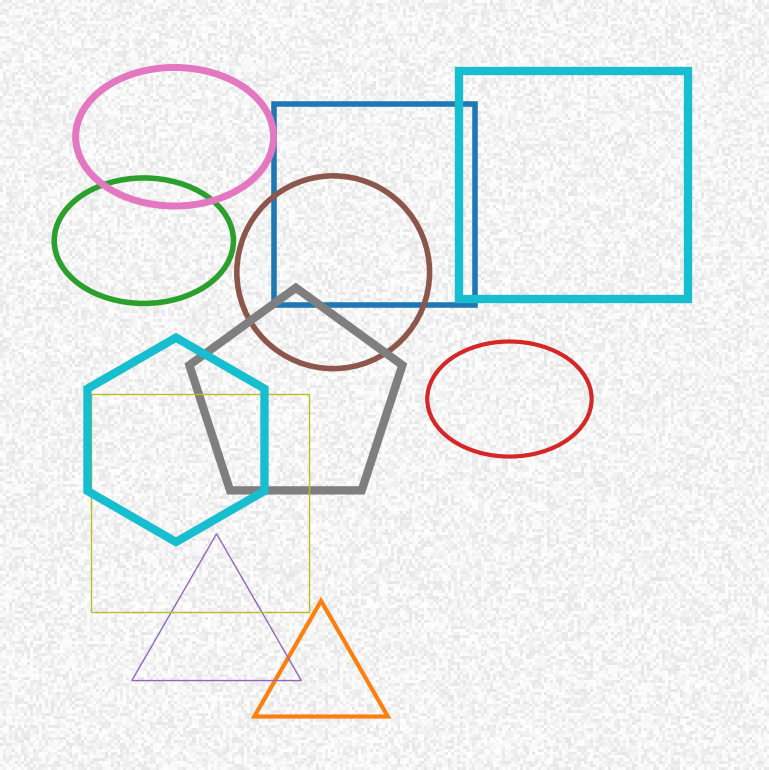[{"shape": "square", "thickness": 2, "radius": 0.65, "center": [0.487, 0.734]}, {"shape": "triangle", "thickness": 1.5, "radius": 0.5, "center": [0.417, 0.12]}, {"shape": "oval", "thickness": 2, "radius": 0.58, "center": [0.187, 0.687]}, {"shape": "oval", "thickness": 1.5, "radius": 0.53, "center": [0.662, 0.482]}, {"shape": "triangle", "thickness": 0.5, "radius": 0.64, "center": [0.281, 0.18]}, {"shape": "circle", "thickness": 2, "radius": 0.63, "center": [0.433, 0.646]}, {"shape": "oval", "thickness": 2.5, "radius": 0.64, "center": [0.227, 0.822]}, {"shape": "pentagon", "thickness": 3, "radius": 0.73, "center": [0.384, 0.481]}, {"shape": "square", "thickness": 0.5, "radius": 0.71, "center": [0.26, 0.347]}, {"shape": "hexagon", "thickness": 3, "radius": 0.66, "center": [0.229, 0.429]}, {"shape": "square", "thickness": 3, "radius": 0.74, "center": [0.745, 0.76]}]